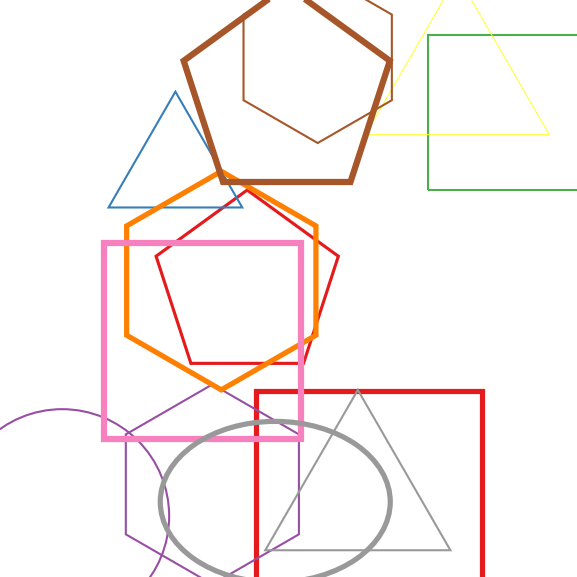[{"shape": "square", "thickness": 2.5, "radius": 0.98, "center": [0.638, 0.127]}, {"shape": "pentagon", "thickness": 1.5, "radius": 0.83, "center": [0.428, 0.504]}, {"shape": "triangle", "thickness": 1, "radius": 0.67, "center": [0.304, 0.707]}, {"shape": "square", "thickness": 1, "radius": 0.67, "center": [0.874, 0.804]}, {"shape": "hexagon", "thickness": 1, "radius": 0.87, "center": [0.368, 0.16]}, {"shape": "circle", "thickness": 1, "radius": 0.93, "center": [0.108, 0.105]}, {"shape": "hexagon", "thickness": 2.5, "radius": 0.95, "center": [0.383, 0.513]}, {"shape": "triangle", "thickness": 0.5, "radius": 0.92, "center": [0.792, 0.858]}, {"shape": "pentagon", "thickness": 3, "radius": 0.94, "center": [0.497, 0.836]}, {"shape": "hexagon", "thickness": 1, "radius": 0.74, "center": [0.55, 0.9]}, {"shape": "square", "thickness": 3, "radius": 0.85, "center": [0.351, 0.409]}, {"shape": "oval", "thickness": 2.5, "radius": 1.0, "center": [0.477, 0.13]}, {"shape": "triangle", "thickness": 1, "radius": 0.93, "center": [0.62, 0.139]}]